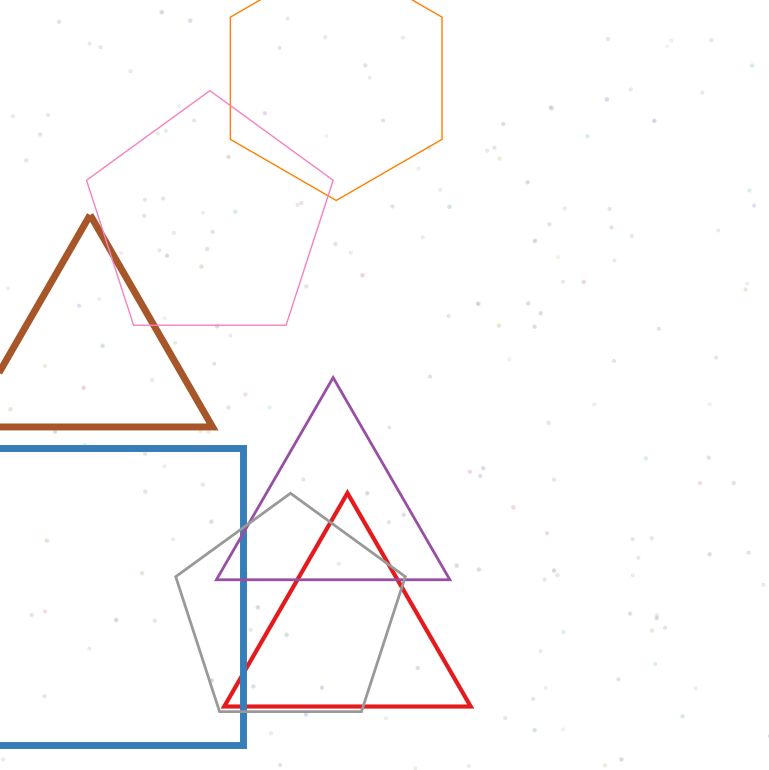[{"shape": "triangle", "thickness": 1.5, "radius": 0.92, "center": [0.451, 0.175]}, {"shape": "square", "thickness": 2.5, "radius": 0.96, "center": [0.123, 0.225]}, {"shape": "triangle", "thickness": 1, "radius": 0.88, "center": [0.433, 0.335]}, {"shape": "hexagon", "thickness": 0.5, "radius": 0.79, "center": [0.437, 0.898]}, {"shape": "triangle", "thickness": 2.5, "radius": 0.92, "center": [0.117, 0.537]}, {"shape": "pentagon", "thickness": 0.5, "radius": 0.84, "center": [0.273, 0.714]}, {"shape": "pentagon", "thickness": 1, "radius": 0.78, "center": [0.377, 0.203]}]